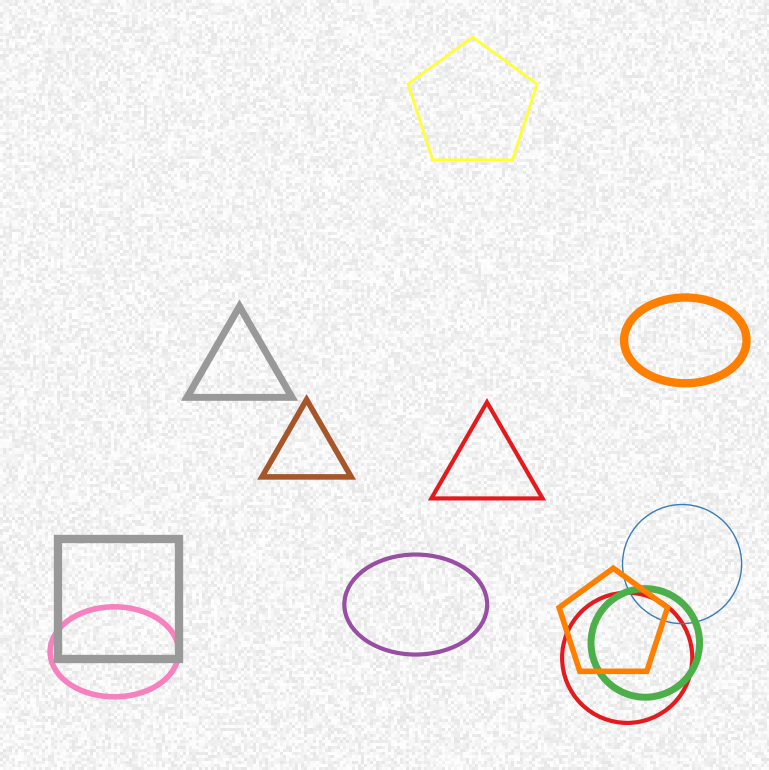[{"shape": "triangle", "thickness": 1.5, "radius": 0.42, "center": [0.632, 0.394]}, {"shape": "circle", "thickness": 1.5, "radius": 0.42, "center": [0.815, 0.146]}, {"shape": "circle", "thickness": 0.5, "radius": 0.39, "center": [0.886, 0.267]}, {"shape": "circle", "thickness": 2.5, "radius": 0.35, "center": [0.838, 0.165]}, {"shape": "oval", "thickness": 1.5, "radius": 0.46, "center": [0.54, 0.215]}, {"shape": "oval", "thickness": 3, "radius": 0.4, "center": [0.89, 0.558]}, {"shape": "pentagon", "thickness": 2, "radius": 0.37, "center": [0.797, 0.188]}, {"shape": "pentagon", "thickness": 1, "radius": 0.44, "center": [0.614, 0.864]}, {"shape": "triangle", "thickness": 2, "radius": 0.33, "center": [0.398, 0.414]}, {"shape": "oval", "thickness": 2, "radius": 0.42, "center": [0.149, 0.153]}, {"shape": "square", "thickness": 3, "radius": 0.39, "center": [0.154, 0.222]}, {"shape": "triangle", "thickness": 2.5, "radius": 0.39, "center": [0.311, 0.523]}]